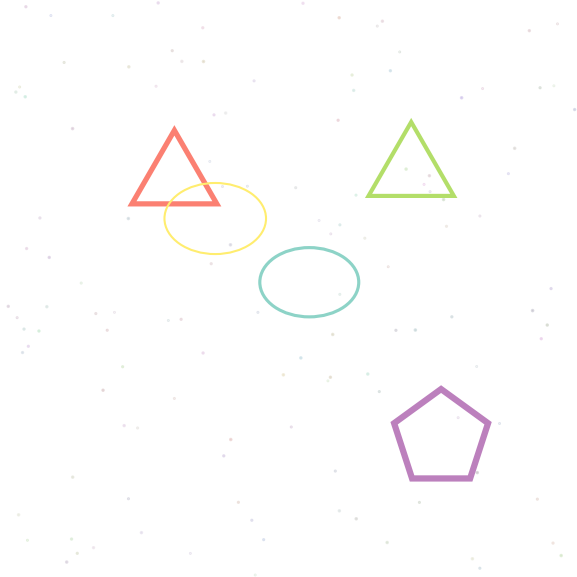[{"shape": "oval", "thickness": 1.5, "radius": 0.43, "center": [0.536, 0.51]}, {"shape": "triangle", "thickness": 2.5, "radius": 0.42, "center": [0.302, 0.689]}, {"shape": "triangle", "thickness": 2, "radius": 0.43, "center": [0.712, 0.703]}, {"shape": "pentagon", "thickness": 3, "radius": 0.43, "center": [0.764, 0.24]}, {"shape": "oval", "thickness": 1, "radius": 0.44, "center": [0.373, 0.621]}]